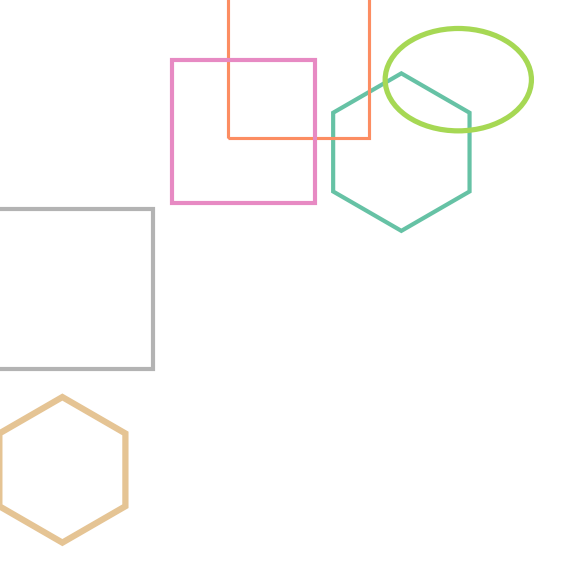[{"shape": "hexagon", "thickness": 2, "radius": 0.68, "center": [0.695, 0.736]}, {"shape": "square", "thickness": 1.5, "radius": 0.61, "center": [0.517, 0.882]}, {"shape": "square", "thickness": 2, "radius": 0.62, "center": [0.421, 0.771]}, {"shape": "oval", "thickness": 2.5, "radius": 0.63, "center": [0.794, 0.861]}, {"shape": "hexagon", "thickness": 3, "radius": 0.63, "center": [0.108, 0.186]}, {"shape": "square", "thickness": 2, "radius": 0.69, "center": [0.128, 0.499]}]